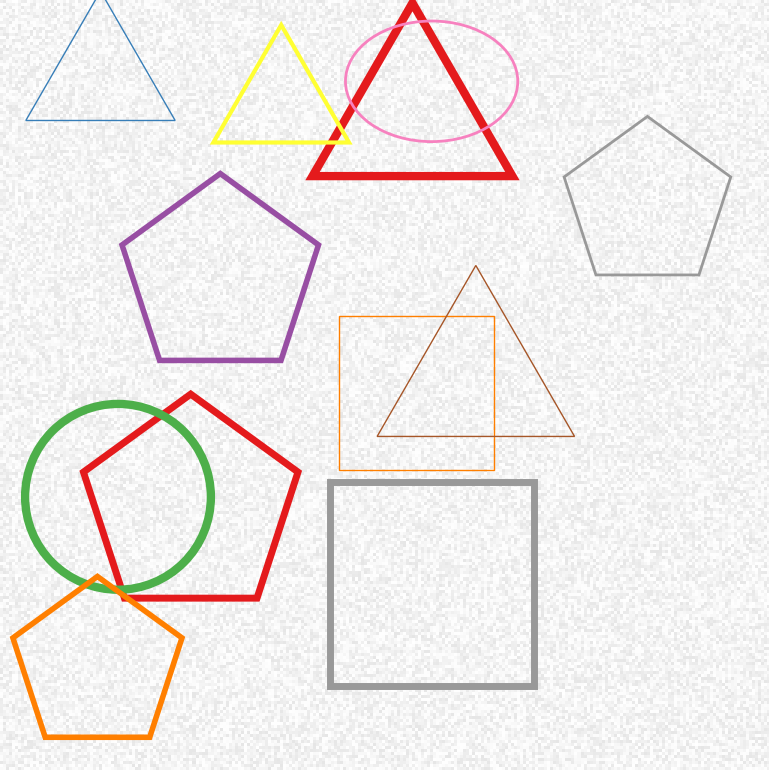[{"shape": "triangle", "thickness": 3, "radius": 0.75, "center": [0.536, 0.846]}, {"shape": "pentagon", "thickness": 2.5, "radius": 0.73, "center": [0.248, 0.342]}, {"shape": "triangle", "thickness": 0.5, "radius": 0.56, "center": [0.131, 0.9]}, {"shape": "circle", "thickness": 3, "radius": 0.6, "center": [0.153, 0.355]}, {"shape": "pentagon", "thickness": 2, "radius": 0.67, "center": [0.286, 0.64]}, {"shape": "square", "thickness": 0.5, "radius": 0.5, "center": [0.54, 0.49]}, {"shape": "pentagon", "thickness": 2, "radius": 0.58, "center": [0.127, 0.136]}, {"shape": "triangle", "thickness": 1.5, "radius": 0.51, "center": [0.365, 0.866]}, {"shape": "triangle", "thickness": 0.5, "radius": 0.74, "center": [0.618, 0.507]}, {"shape": "oval", "thickness": 1, "radius": 0.56, "center": [0.561, 0.894]}, {"shape": "pentagon", "thickness": 1, "radius": 0.57, "center": [0.841, 0.735]}, {"shape": "square", "thickness": 2.5, "radius": 0.66, "center": [0.561, 0.242]}]